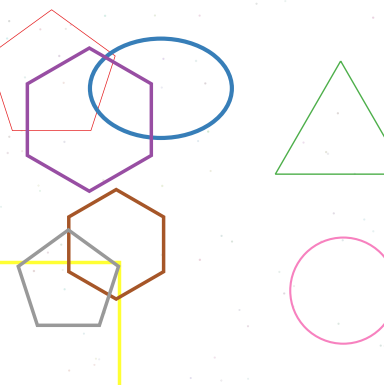[{"shape": "pentagon", "thickness": 0.5, "radius": 0.87, "center": [0.134, 0.801]}, {"shape": "oval", "thickness": 3, "radius": 0.92, "center": [0.418, 0.771]}, {"shape": "triangle", "thickness": 1, "radius": 0.98, "center": [0.885, 0.646]}, {"shape": "hexagon", "thickness": 2.5, "radius": 0.93, "center": [0.232, 0.689]}, {"shape": "square", "thickness": 2.5, "radius": 0.93, "center": [0.124, 0.135]}, {"shape": "hexagon", "thickness": 2.5, "radius": 0.71, "center": [0.302, 0.365]}, {"shape": "circle", "thickness": 1.5, "radius": 0.69, "center": [0.892, 0.245]}, {"shape": "pentagon", "thickness": 2.5, "radius": 0.68, "center": [0.178, 0.266]}]